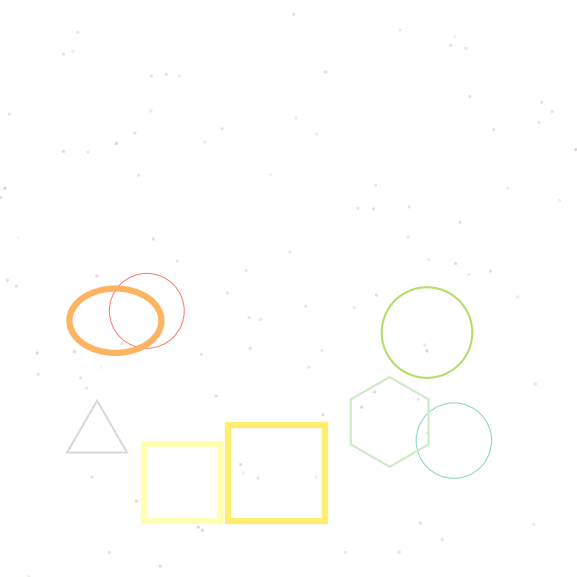[{"shape": "circle", "thickness": 0.5, "radius": 0.33, "center": [0.786, 0.236]}, {"shape": "square", "thickness": 3, "radius": 0.33, "center": [0.315, 0.163]}, {"shape": "circle", "thickness": 0.5, "radius": 0.32, "center": [0.254, 0.461]}, {"shape": "oval", "thickness": 3, "radius": 0.4, "center": [0.2, 0.444]}, {"shape": "circle", "thickness": 1, "radius": 0.39, "center": [0.739, 0.423]}, {"shape": "triangle", "thickness": 1, "radius": 0.3, "center": [0.168, 0.245]}, {"shape": "hexagon", "thickness": 1, "radius": 0.39, "center": [0.675, 0.269]}, {"shape": "square", "thickness": 3, "radius": 0.42, "center": [0.479, 0.18]}]